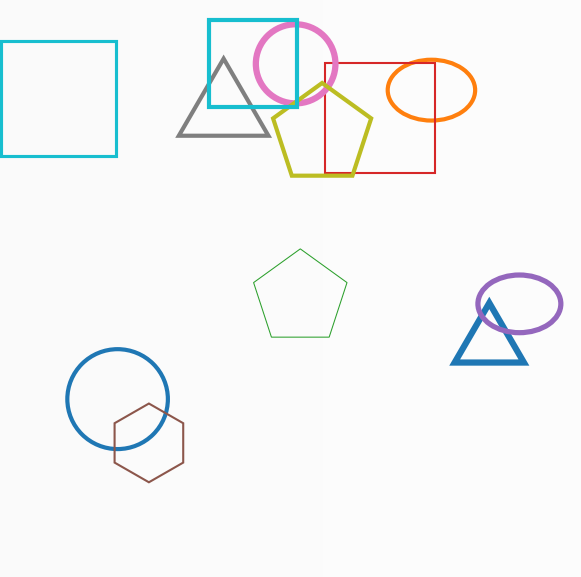[{"shape": "triangle", "thickness": 3, "radius": 0.34, "center": [0.842, 0.406]}, {"shape": "circle", "thickness": 2, "radius": 0.43, "center": [0.202, 0.308]}, {"shape": "oval", "thickness": 2, "radius": 0.38, "center": [0.742, 0.843]}, {"shape": "pentagon", "thickness": 0.5, "radius": 0.42, "center": [0.517, 0.484]}, {"shape": "square", "thickness": 1, "radius": 0.47, "center": [0.654, 0.795]}, {"shape": "oval", "thickness": 2.5, "radius": 0.36, "center": [0.894, 0.473]}, {"shape": "hexagon", "thickness": 1, "radius": 0.34, "center": [0.256, 0.232]}, {"shape": "circle", "thickness": 3, "radius": 0.34, "center": [0.509, 0.889]}, {"shape": "triangle", "thickness": 2, "radius": 0.44, "center": [0.385, 0.809]}, {"shape": "pentagon", "thickness": 2, "radius": 0.44, "center": [0.554, 0.767]}, {"shape": "square", "thickness": 2, "radius": 0.38, "center": [0.435, 0.89]}, {"shape": "square", "thickness": 1.5, "radius": 0.49, "center": [0.1, 0.829]}]